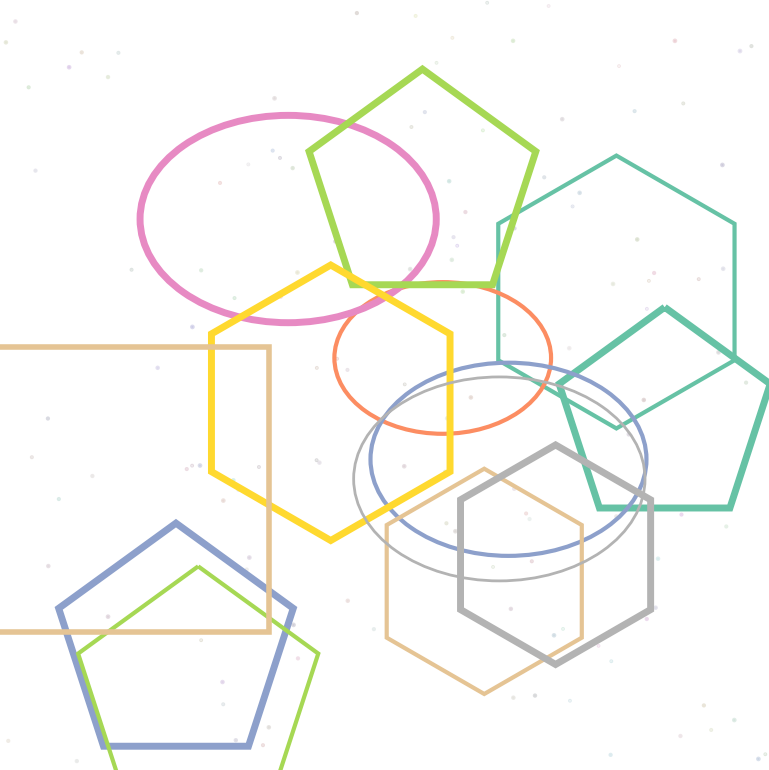[{"shape": "hexagon", "thickness": 1.5, "radius": 0.89, "center": [0.801, 0.621]}, {"shape": "pentagon", "thickness": 2.5, "radius": 0.72, "center": [0.863, 0.457]}, {"shape": "oval", "thickness": 1.5, "radius": 0.7, "center": [0.575, 0.535]}, {"shape": "pentagon", "thickness": 2.5, "radius": 0.8, "center": [0.229, 0.16]}, {"shape": "oval", "thickness": 1.5, "radius": 0.9, "center": [0.66, 0.404]}, {"shape": "oval", "thickness": 2.5, "radius": 0.96, "center": [0.374, 0.716]}, {"shape": "pentagon", "thickness": 1.5, "radius": 0.82, "center": [0.257, 0.101]}, {"shape": "pentagon", "thickness": 2.5, "radius": 0.77, "center": [0.549, 0.755]}, {"shape": "hexagon", "thickness": 2.5, "radius": 0.89, "center": [0.43, 0.477]}, {"shape": "hexagon", "thickness": 1.5, "radius": 0.73, "center": [0.629, 0.245]}, {"shape": "square", "thickness": 2, "radius": 0.93, "center": [0.164, 0.364]}, {"shape": "hexagon", "thickness": 2.5, "radius": 0.71, "center": [0.722, 0.28]}, {"shape": "oval", "thickness": 1, "radius": 0.95, "center": [0.648, 0.378]}]